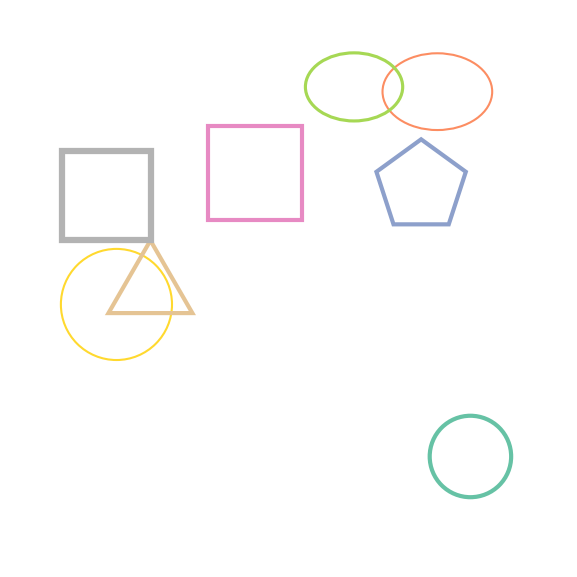[{"shape": "circle", "thickness": 2, "radius": 0.35, "center": [0.815, 0.209]}, {"shape": "oval", "thickness": 1, "radius": 0.47, "center": [0.757, 0.84]}, {"shape": "pentagon", "thickness": 2, "radius": 0.41, "center": [0.729, 0.676]}, {"shape": "square", "thickness": 2, "radius": 0.41, "center": [0.442, 0.7]}, {"shape": "oval", "thickness": 1.5, "radius": 0.42, "center": [0.613, 0.849]}, {"shape": "circle", "thickness": 1, "radius": 0.48, "center": [0.202, 0.472]}, {"shape": "triangle", "thickness": 2, "radius": 0.42, "center": [0.26, 0.499]}, {"shape": "square", "thickness": 3, "radius": 0.38, "center": [0.184, 0.661]}]